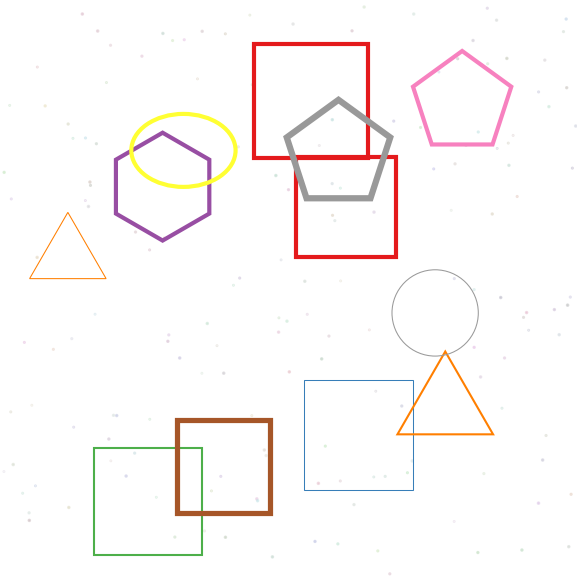[{"shape": "square", "thickness": 2, "radius": 0.43, "center": [0.599, 0.641]}, {"shape": "square", "thickness": 2, "radius": 0.49, "center": [0.539, 0.824]}, {"shape": "square", "thickness": 0.5, "radius": 0.47, "center": [0.621, 0.246]}, {"shape": "square", "thickness": 1, "radius": 0.47, "center": [0.256, 0.131]}, {"shape": "hexagon", "thickness": 2, "radius": 0.47, "center": [0.282, 0.676]}, {"shape": "triangle", "thickness": 0.5, "radius": 0.38, "center": [0.117, 0.555]}, {"shape": "triangle", "thickness": 1, "radius": 0.48, "center": [0.771, 0.295]}, {"shape": "oval", "thickness": 2, "radius": 0.45, "center": [0.318, 0.739]}, {"shape": "square", "thickness": 2.5, "radius": 0.4, "center": [0.387, 0.191]}, {"shape": "pentagon", "thickness": 2, "radius": 0.45, "center": [0.8, 0.821]}, {"shape": "circle", "thickness": 0.5, "radius": 0.37, "center": [0.753, 0.457]}, {"shape": "pentagon", "thickness": 3, "radius": 0.47, "center": [0.586, 0.732]}]